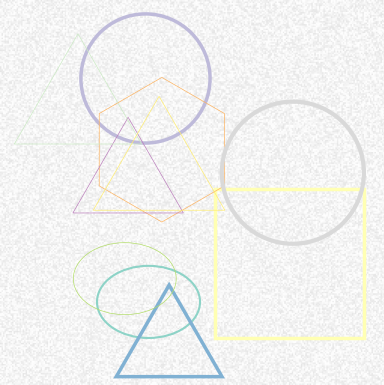[{"shape": "oval", "thickness": 1.5, "radius": 0.67, "center": [0.386, 0.216]}, {"shape": "square", "thickness": 2.5, "radius": 0.97, "center": [0.752, 0.315]}, {"shape": "circle", "thickness": 2.5, "radius": 0.84, "center": [0.378, 0.796]}, {"shape": "triangle", "thickness": 2.5, "radius": 0.79, "center": [0.439, 0.101]}, {"shape": "hexagon", "thickness": 0.5, "radius": 0.94, "center": [0.42, 0.611]}, {"shape": "oval", "thickness": 0.5, "radius": 0.67, "center": [0.324, 0.276]}, {"shape": "circle", "thickness": 3, "radius": 0.92, "center": [0.761, 0.551]}, {"shape": "triangle", "thickness": 0.5, "radius": 0.83, "center": [0.333, 0.53]}, {"shape": "triangle", "thickness": 0.5, "radius": 0.95, "center": [0.203, 0.721]}, {"shape": "triangle", "thickness": 0.5, "radius": 0.99, "center": [0.413, 0.553]}]